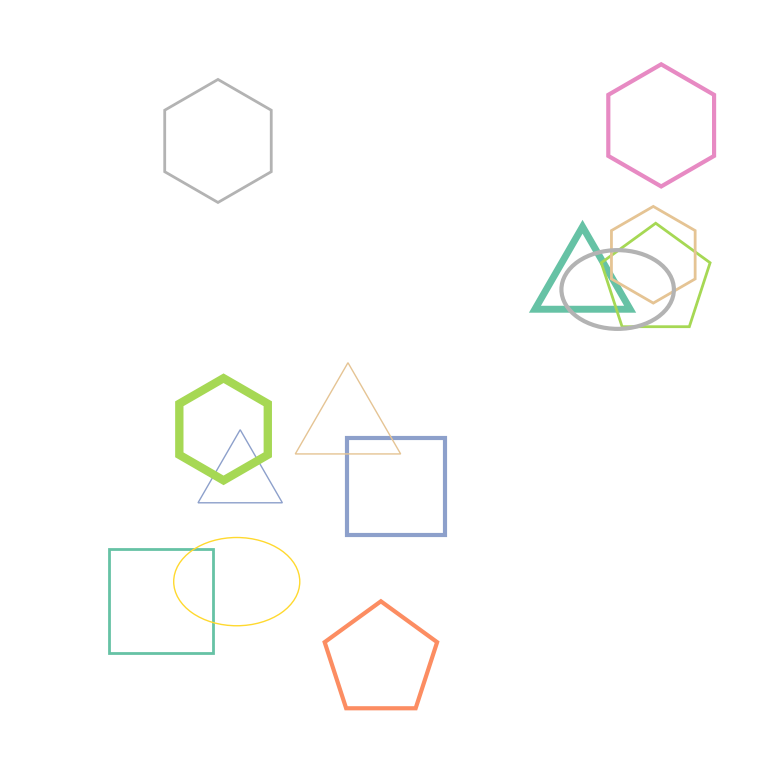[{"shape": "triangle", "thickness": 2.5, "radius": 0.36, "center": [0.757, 0.634]}, {"shape": "square", "thickness": 1, "radius": 0.34, "center": [0.209, 0.22]}, {"shape": "pentagon", "thickness": 1.5, "radius": 0.38, "center": [0.495, 0.142]}, {"shape": "triangle", "thickness": 0.5, "radius": 0.32, "center": [0.312, 0.379]}, {"shape": "square", "thickness": 1.5, "radius": 0.32, "center": [0.515, 0.368]}, {"shape": "hexagon", "thickness": 1.5, "radius": 0.4, "center": [0.859, 0.837]}, {"shape": "hexagon", "thickness": 3, "radius": 0.33, "center": [0.29, 0.442]}, {"shape": "pentagon", "thickness": 1, "radius": 0.37, "center": [0.852, 0.636]}, {"shape": "oval", "thickness": 0.5, "radius": 0.41, "center": [0.307, 0.245]}, {"shape": "triangle", "thickness": 0.5, "radius": 0.39, "center": [0.452, 0.45]}, {"shape": "hexagon", "thickness": 1, "radius": 0.31, "center": [0.848, 0.669]}, {"shape": "hexagon", "thickness": 1, "radius": 0.4, "center": [0.283, 0.817]}, {"shape": "oval", "thickness": 1.5, "radius": 0.37, "center": [0.802, 0.624]}]